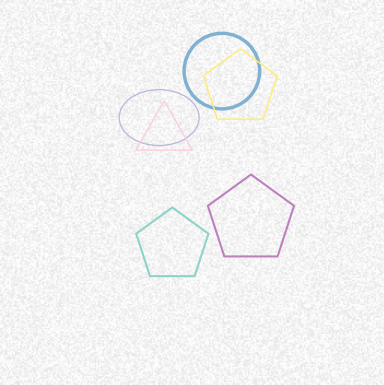[{"shape": "pentagon", "thickness": 1.5, "radius": 0.49, "center": [0.448, 0.363]}, {"shape": "oval", "thickness": 1, "radius": 0.52, "center": [0.413, 0.695]}, {"shape": "circle", "thickness": 2.5, "radius": 0.49, "center": [0.576, 0.815]}, {"shape": "triangle", "thickness": 1, "radius": 0.43, "center": [0.426, 0.652]}, {"shape": "pentagon", "thickness": 1.5, "radius": 0.59, "center": [0.652, 0.429]}, {"shape": "pentagon", "thickness": 1, "radius": 0.5, "center": [0.624, 0.772]}]